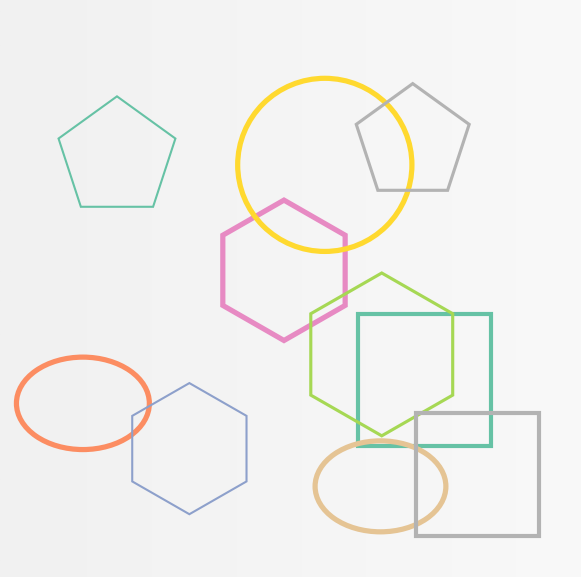[{"shape": "square", "thickness": 2, "radius": 0.57, "center": [0.731, 0.342]}, {"shape": "pentagon", "thickness": 1, "radius": 0.53, "center": [0.201, 0.727]}, {"shape": "oval", "thickness": 2.5, "radius": 0.57, "center": [0.143, 0.301]}, {"shape": "hexagon", "thickness": 1, "radius": 0.57, "center": [0.326, 0.222]}, {"shape": "hexagon", "thickness": 2.5, "radius": 0.61, "center": [0.489, 0.531]}, {"shape": "hexagon", "thickness": 1.5, "radius": 0.7, "center": [0.657, 0.385]}, {"shape": "circle", "thickness": 2.5, "radius": 0.75, "center": [0.559, 0.714]}, {"shape": "oval", "thickness": 2.5, "radius": 0.56, "center": [0.655, 0.157]}, {"shape": "pentagon", "thickness": 1.5, "radius": 0.51, "center": [0.71, 0.752]}, {"shape": "square", "thickness": 2, "radius": 0.53, "center": [0.822, 0.177]}]